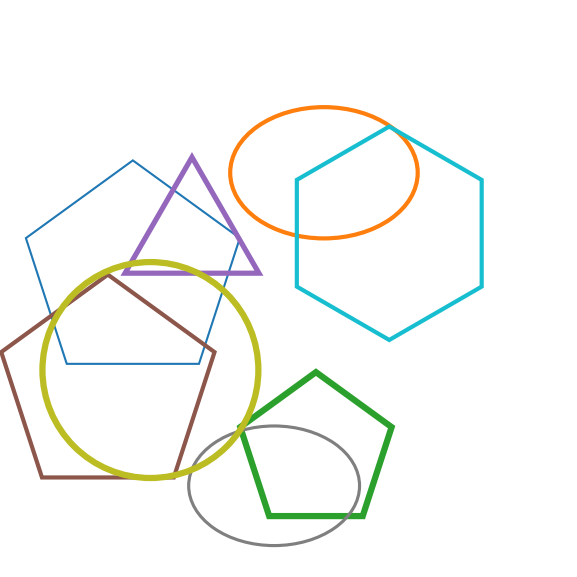[{"shape": "pentagon", "thickness": 1, "radius": 0.97, "center": [0.23, 0.527]}, {"shape": "oval", "thickness": 2, "radius": 0.81, "center": [0.561, 0.7]}, {"shape": "pentagon", "thickness": 3, "radius": 0.69, "center": [0.547, 0.217]}, {"shape": "triangle", "thickness": 2.5, "radius": 0.67, "center": [0.332, 0.593]}, {"shape": "pentagon", "thickness": 2, "radius": 0.97, "center": [0.187, 0.329]}, {"shape": "oval", "thickness": 1.5, "radius": 0.74, "center": [0.475, 0.158]}, {"shape": "circle", "thickness": 3, "radius": 0.93, "center": [0.26, 0.358]}, {"shape": "hexagon", "thickness": 2, "radius": 0.92, "center": [0.674, 0.595]}]